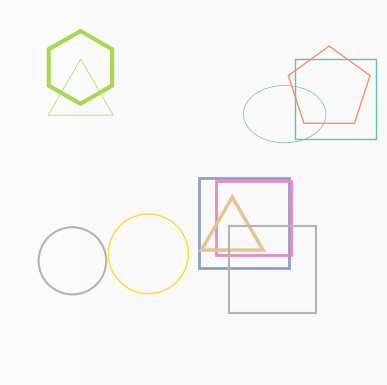[{"shape": "square", "thickness": 1, "radius": 0.52, "center": [0.866, 0.743]}, {"shape": "oval", "thickness": 0.5, "radius": 0.53, "center": [0.734, 0.704]}, {"shape": "pentagon", "thickness": 1, "radius": 0.55, "center": [0.85, 0.769]}, {"shape": "square", "thickness": 2, "radius": 0.59, "center": [0.63, 0.422]}, {"shape": "square", "thickness": 2, "radius": 0.48, "center": [0.655, 0.434]}, {"shape": "triangle", "thickness": 0.5, "radius": 0.48, "center": [0.208, 0.749]}, {"shape": "hexagon", "thickness": 3, "radius": 0.47, "center": [0.208, 0.825]}, {"shape": "circle", "thickness": 1, "radius": 0.52, "center": [0.383, 0.341]}, {"shape": "triangle", "thickness": 2.5, "radius": 0.46, "center": [0.599, 0.396]}, {"shape": "circle", "thickness": 1.5, "radius": 0.44, "center": [0.187, 0.323]}, {"shape": "square", "thickness": 1.5, "radius": 0.56, "center": [0.703, 0.3]}]